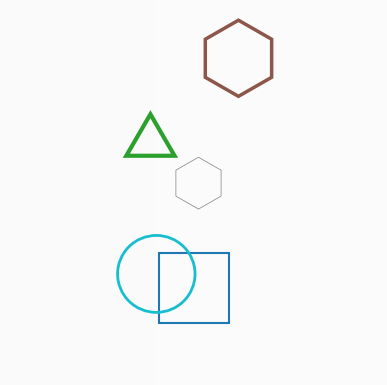[{"shape": "square", "thickness": 1.5, "radius": 0.45, "center": [0.501, 0.251]}, {"shape": "triangle", "thickness": 3, "radius": 0.36, "center": [0.388, 0.631]}, {"shape": "hexagon", "thickness": 2.5, "radius": 0.49, "center": [0.615, 0.849]}, {"shape": "hexagon", "thickness": 0.5, "radius": 0.34, "center": [0.512, 0.524]}, {"shape": "circle", "thickness": 2, "radius": 0.5, "center": [0.403, 0.289]}]